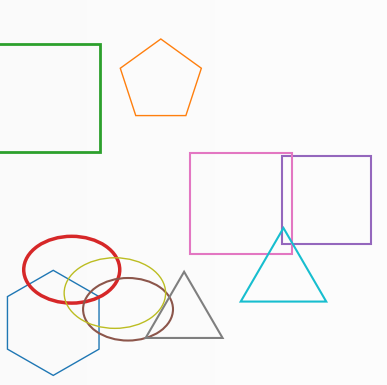[{"shape": "hexagon", "thickness": 1, "radius": 0.68, "center": [0.137, 0.161]}, {"shape": "pentagon", "thickness": 1, "radius": 0.55, "center": [0.415, 0.789]}, {"shape": "square", "thickness": 2, "radius": 0.7, "center": [0.117, 0.745]}, {"shape": "oval", "thickness": 2.5, "radius": 0.62, "center": [0.185, 0.299]}, {"shape": "square", "thickness": 1.5, "radius": 0.57, "center": [0.844, 0.481]}, {"shape": "oval", "thickness": 1.5, "radius": 0.58, "center": [0.33, 0.197]}, {"shape": "square", "thickness": 1.5, "radius": 0.66, "center": [0.622, 0.471]}, {"shape": "triangle", "thickness": 1.5, "radius": 0.57, "center": [0.475, 0.179]}, {"shape": "oval", "thickness": 1, "radius": 0.65, "center": [0.296, 0.239]}, {"shape": "triangle", "thickness": 1.5, "radius": 0.64, "center": [0.732, 0.28]}]